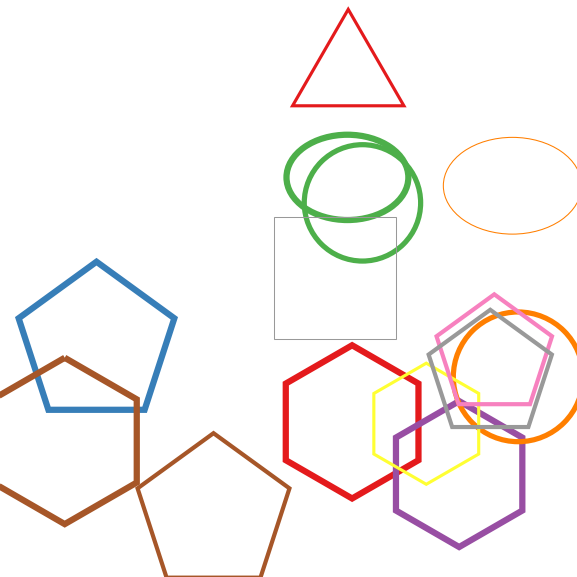[{"shape": "hexagon", "thickness": 3, "radius": 0.66, "center": [0.61, 0.269]}, {"shape": "triangle", "thickness": 1.5, "radius": 0.56, "center": [0.603, 0.872]}, {"shape": "pentagon", "thickness": 3, "radius": 0.71, "center": [0.167, 0.404]}, {"shape": "oval", "thickness": 3, "radius": 0.53, "center": [0.602, 0.692]}, {"shape": "circle", "thickness": 2.5, "radius": 0.5, "center": [0.628, 0.648]}, {"shape": "hexagon", "thickness": 3, "radius": 0.63, "center": [0.795, 0.178]}, {"shape": "oval", "thickness": 0.5, "radius": 0.6, "center": [0.887, 0.678]}, {"shape": "circle", "thickness": 2.5, "radius": 0.56, "center": [0.897, 0.347]}, {"shape": "hexagon", "thickness": 1.5, "radius": 0.52, "center": [0.738, 0.265]}, {"shape": "pentagon", "thickness": 2, "radius": 0.69, "center": [0.37, 0.111]}, {"shape": "hexagon", "thickness": 3, "radius": 0.72, "center": [0.112, 0.236]}, {"shape": "pentagon", "thickness": 2, "radius": 0.53, "center": [0.856, 0.384]}, {"shape": "pentagon", "thickness": 2, "radius": 0.56, "center": [0.849, 0.35]}, {"shape": "square", "thickness": 0.5, "radius": 0.53, "center": [0.581, 0.517]}]